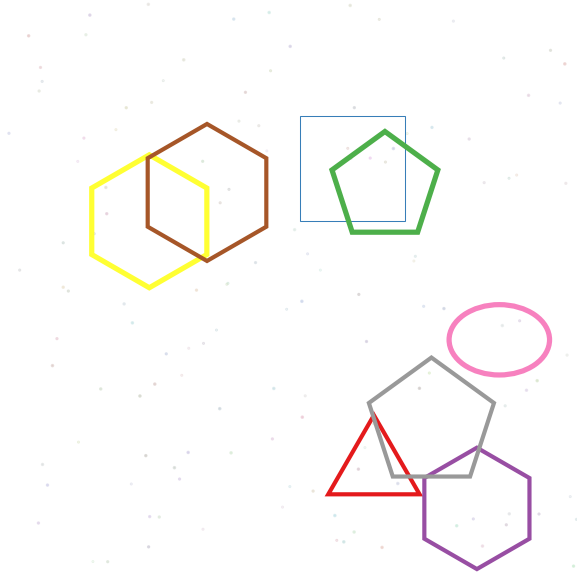[{"shape": "triangle", "thickness": 2, "radius": 0.46, "center": [0.647, 0.189]}, {"shape": "square", "thickness": 0.5, "radius": 0.46, "center": [0.611, 0.707]}, {"shape": "pentagon", "thickness": 2.5, "radius": 0.48, "center": [0.667, 0.675]}, {"shape": "hexagon", "thickness": 2, "radius": 0.53, "center": [0.826, 0.119]}, {"shape": "hexagon", "thickness": 2.5, "radius": 0.58, "center": [0.259, 0.616]}, {"shape": "hexagon", "thickness": 2, "radius": 0.59, "center": [0.358, 0.666]}, {"shape": "oval", "thickness": 2.5, "radius": 0.43, "center": [0.865, 0.411]}, {"shape": "pentagon", "thickness": 2, "radius": 0.57, "center": [0.747, 0.266]}]